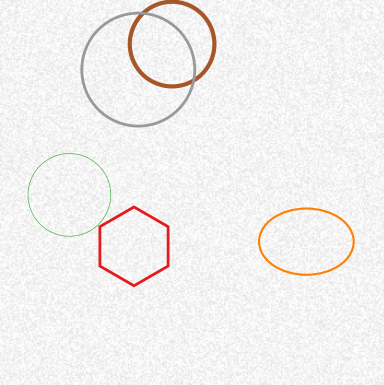[{"shape": "hexagon", "thickness": 2, "radius": 0.51, "center": [0.348, 0.36]}, {"shape": "circle", "thickness": 0.5, "radius": 0.54, "center": [0.18, 0.494]}, {"shape": "oval", "thickness": 1.5, "radius": 0.61, "center": [0.796, 0.372]}, {"shape": "circle", "thickness": 3, "radius": 0.55, "center": [0.447, 0.885]}, {"shape": "circle", "thickness": 2, "radius": 0.73, "center": [0.359, 0.819]}]